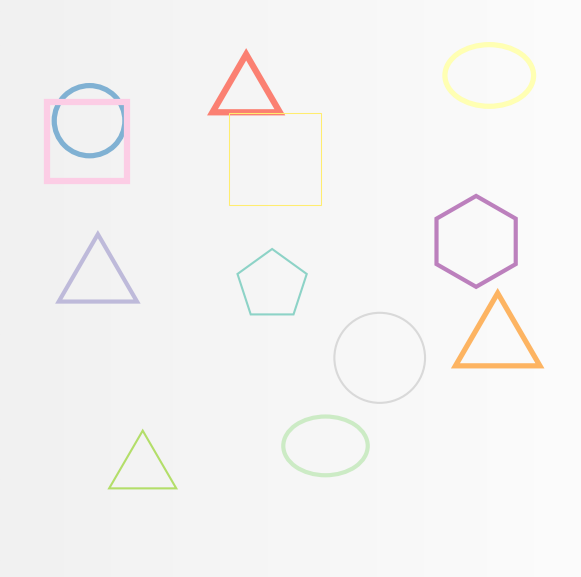[{"shape": "pentagon", "thickness": 1, "radius": 0.31, "center": [0.468, 0.505]}, {"shape": "oval", "thickness": 2.5, "radius": 0.38, "center": [0.842, 0.868]}, {"shape": "triangle", "thickness": 2, "radius": 0.39, "center": [0.168, 0.516]}, {"shape": "triangle", "thickness": 3, "radius": 0.33, "center": [0.424, 0.838]}, {"shape": "circle", "thickness": 2.5, "radius": 0.3, "center": [0.154, 0.79]}, {"shape": "triangle", "thickness": 2.5, "radius": 0.42, "center": [0.856, 0.408]}, {"shape": "triangle", "thickness": 1, "radius": 0.33, "center": [0.246, 0.187]}, {"shape": "square", "thickness": 3, "radius": 0.35, "center": [0.149, 0.754]}, {"shape": "circle", "thickness": 1, "radius": 0.39, "center": [0.653, 0.38]}, {"shape": "hexagon", "thickness": 2, "radius": 0.39, "center": [0.819, 0.581]}, {"shape": "oval", "thickness": 2, "radius": 0.36, "center": [0.56, 0.227]}, {"shape": "square", "thickness": 0.5, "radius": 0.4, "center": [0.473, 0.724]}]